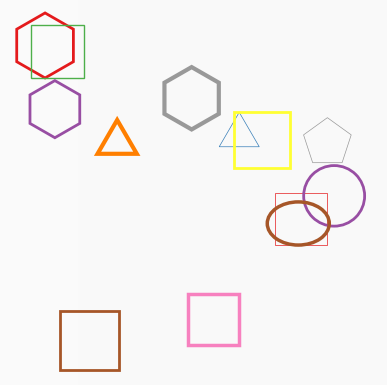[{"shape": "hexagon", "thickness": 2, "radius": 0.42, "center": [0.116, 0.882]}, {"shape": "square", "thickness": 0.5, "radius": 0.33, "center": [0.778, 0.431]}, {"shape": "triangle", "thickness": 0.5, "radius": 0.3, "center": [0.617, 0.649]}, {"shape": "square", "thickness": 1, "radius": 0.34, "center": [0.15, 0.866]}, {"shape": "hexagon", "thickness": 2, "radius": 0.37, "center": [0.142, 0.716]}, {"shape": "circle", "thickness": 2, "radius": 0.39, "center": [0.862, 0.491]}, {"shape": "triangle", "thickness": 3, "radius": 0.29, "center": [0.302, 0.63]}, {"shape": "square", "thickness": 2, "radius": 0.36, "center": [0.675, 0.636]}, {"shape": "oval", "thickness": 2.5, "radius": 0.4, "center": [0.77, 0.42]}, {"shape": "square", "thickness": 2, "radius": 0.38, "center": [0.231, 0.116]}, {"shape": "square", "thickness": 2.5, "radius": 0.33, "center": [0.551, 0.17]}, {"shape": "pentagon", "thickness": 0.5, "radius": 0.32, "center": [0.845, 0.63]}, {"shape": "hexagon", "thickness": 3, "radius": 0.4, "center": [0.495, 0.745]}]